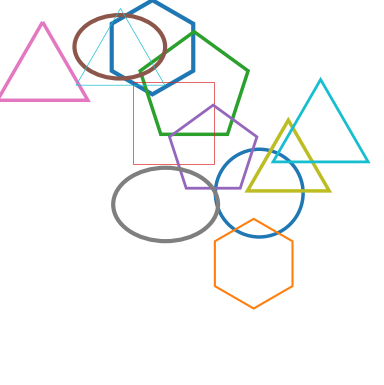[{"shape": "hexagon", "thickness": 3, "radius": 0.61, "center": [0.396, 0.877]}, {"shape": "circle", "thickness": 2.5, "radius": 0.57, "center": [0.673, 0.498]}, {"shape": "hexagon", "thickness": 1.5, "radius": 0.58, "center": [0.659, 0.315]}, {"shape": "pentagon", "thickness": 2.5, "radius": 0.74, "center": [0.504, 0.77]}, {"shape": "square", "thickness": 0.5, "radius": 0.53, "center": [0.451, 0.68]}, {"shape": "pentagon", "thickness": 2, "radius": 0.6, "center": [0.554, 0.608]}, {"shape": "oval", "thickness": 3, "radius": 0.59, "center": [0.311, 0.878]}, {"shape": "triangle", "thickness": 2.5, "radius": 0.68, "center": [0.111, 0.807]}, {"shape": "oval", "thickness": 3, "radius": 0.68, "center": [0.43, 0.469]}, {"shape": "triangle", "thickness": 2.5, "radius": 0.61, "center": [0.749, 0.565]}, {"shape": "triangle", "thickness": 2, "radius": 0.71, "center": [0.833, 0.651]}, {"shape": "triangle", "thickness": 0.5, "radius": 0.66, "center": [0.313, 0.845]}]